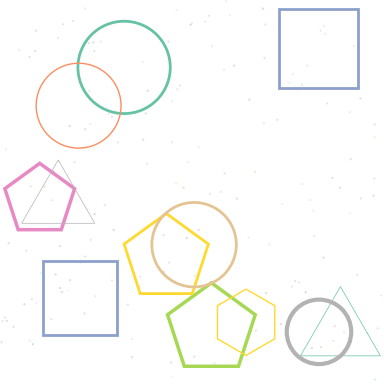[{"shape": "triangle", "thickness": 0.5, "radius": 0.6, "center": [0.884, 0.136]}, {"shape": "circle", "thickness": 2, "radius": 0.6, "center": [0.322, 0.825]}, {"shape": "circle", "thickness": 1, "radius": 0.55, "center": [0.204, 0.726]}, {"shape": "square", "thickness": 2, "radius": 0.48, "center": [0.208, 0.227]}, {"shape": "square", "thickness": 2, "radius": 0.51, "center": [0.826, 0.874]}, {"shape": "pentagon", "thickness": 2.5, "radius": 0.48, "center": [0.103, 0.481]}, {"shape": "pentagon", "thickness": 2.5, "radius": 0.6, "center": [0.549, 0.146]}, {"shape": "hexagon", "thickness": 1, "radius": 0.43, "center": [0.639, 0.163]}, {"shape": "pentagon", "thickness": 2, "radius": 0.58, "center": [0.432, 0.33]}, {"shape": "circle", "thickness": 2, "radius": 0.55, "center": [0.504, 0.364]}, {"shape": "circle", "thickness": 3, "radius": 0.42, "center": [0.829, 0.138]}, {"shape": "triangle", "thickness": 0.5, "radius": 0.55, "center": [0.151, 0.475]}]